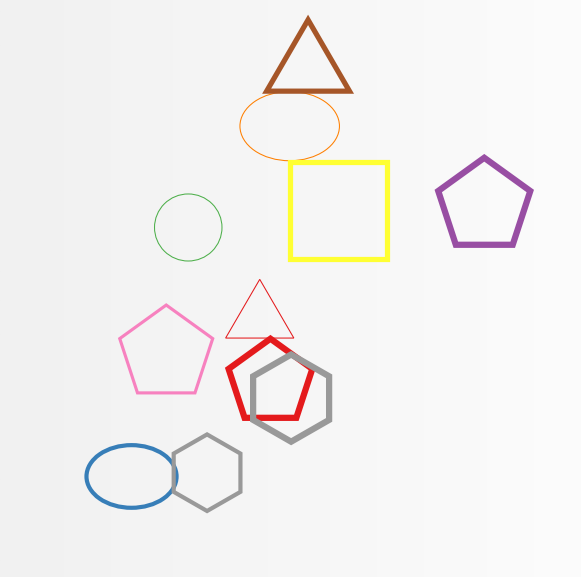[{"shape": "triangle", "thickness": 0.5, "radius": 0.34, "center": [0.447, 0.448]}, {"shape": "pentagon", "thickness": 3, "radius": 0.38, "center": [0.465, 0.337]}, {"shape": "oval", "thickness": 2, "radius": 0.39, "center": [0.226, 0.174]}, {"shape": "circle", "thickness": 0.5, "radius": 0.29, "center": [0.324, 0.605]}, {"shape": "pentagon", "thickness": 3, "radius": 0.42, "center": [0.833, 0.643]}, {"shape": "oval", "thickness": 0.5, "radius": 0.43, "center": [0.498, 0.781]}, {"shape": "square", "thickness": 2.5, "radius": 0.42, "center": [0.582, 0.635]}, {"shape": "triangle", "thickness": 2.5, "radius": 0.41, "center": [0.53, 0.882]}, {"shape": "pentagon", "thickness": 1.5, "radius": 0.42, "center": [0.286, 0.387]}, {"shape": "hexagon", "thickness": 2, "radius": 0.33, "center": [0.356, 0.181]}, {"shape": "hexagon", "thickness": 3, "radius": 0.38, "center": [0.501, 0.31]}]